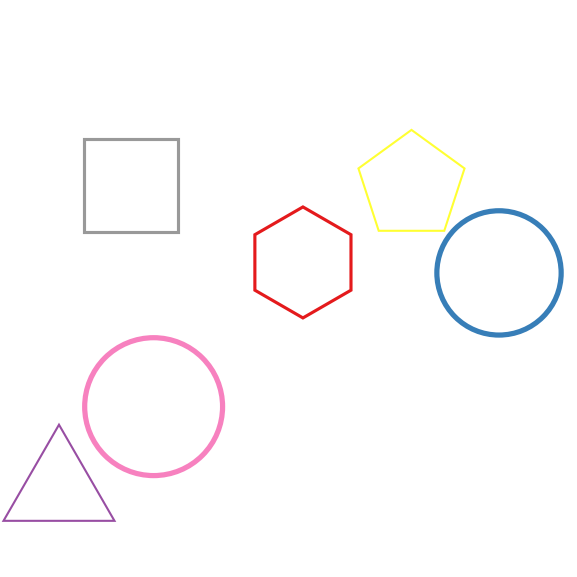[{"shape": "hexagon", "thickness": 1.5, "radius": 0.48, "center": [0.525, 0.545]}, {"shape": "circle", "thickness": 2.5, "radius": 0.54, "center": [0.864, 0.527]}, {"shape": "triangle", "thickness": 1, "radius": 0.55, "center": [0.102, 0.153]}, {"shape": "pentagon", "thickness": 1, "radius": 0.48, "center": [0.713, 0.678]}, {"shape": "circle", "thickness": 2.5, "radius": 0.6, "center": [0.266, 0.295]}, {"shape": "square", "thickness": 1.5, "radius": 0.41, "center": [0.227, 0.678]}]